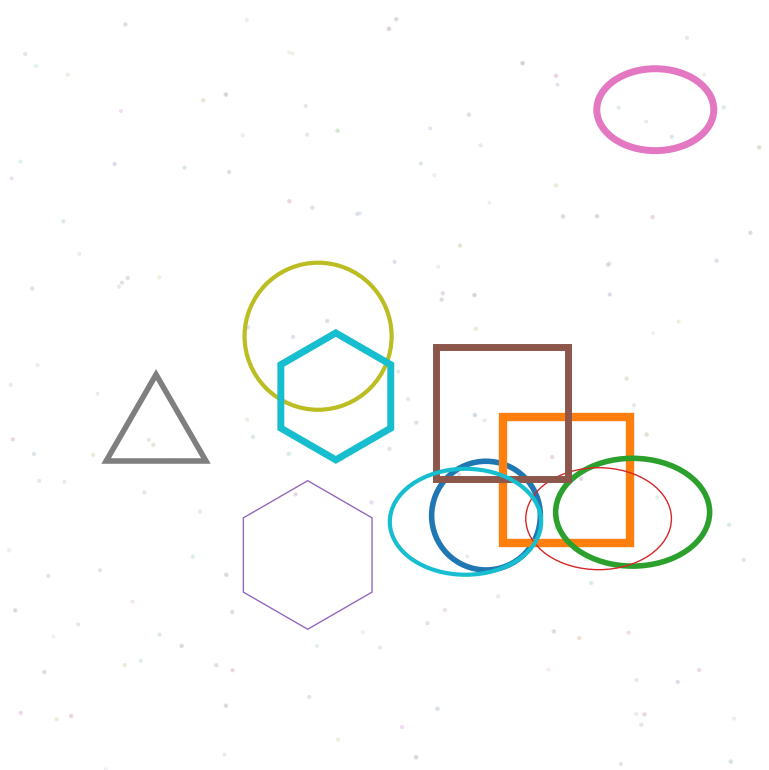[{"shape": "circle", "thickness": 2, "radius": 0.35, "center": [0.631, 0.33]}, {"shape": "square", "thickness": 3, "radius": 0.41, "center": [0.736, 0.377]}, {"shape": "oval", "thickness": 2, "radius": 0.5, "center": [0.822, 0.335]}, {"shape": "oval", "thickness": 0.5, "radius": 0.47, "center": [0.777, 0.326]}, {"shape": "hexagon", "thickness": 0.5, "radius": 0.48, "center": [0.4, 0.279]}, {"shape": "square", "thickness": 2.5, "radius": 0.43, "center": [0.652, 0.463]}, {"shape": "oval", "thickness": 2.5, "radius": 0.38, "center": [0.851, 0.858]}, {"shape": "triangle", "thickness": 2, "radius": 0.37, "center": [0.203, 0.439]}, {"shape": "circle", "thickness": 1.5, "radius": 0.48, "center": [0.413, 0.563]}, {"shape": "hexagon", "thickness": 2.5, "radius": 0.41, "center": [0.436, 0.485]}, {"shape": "oval", "thickness": 1.5, "radius": 0.49, "center": [0.605, 0.322]}]